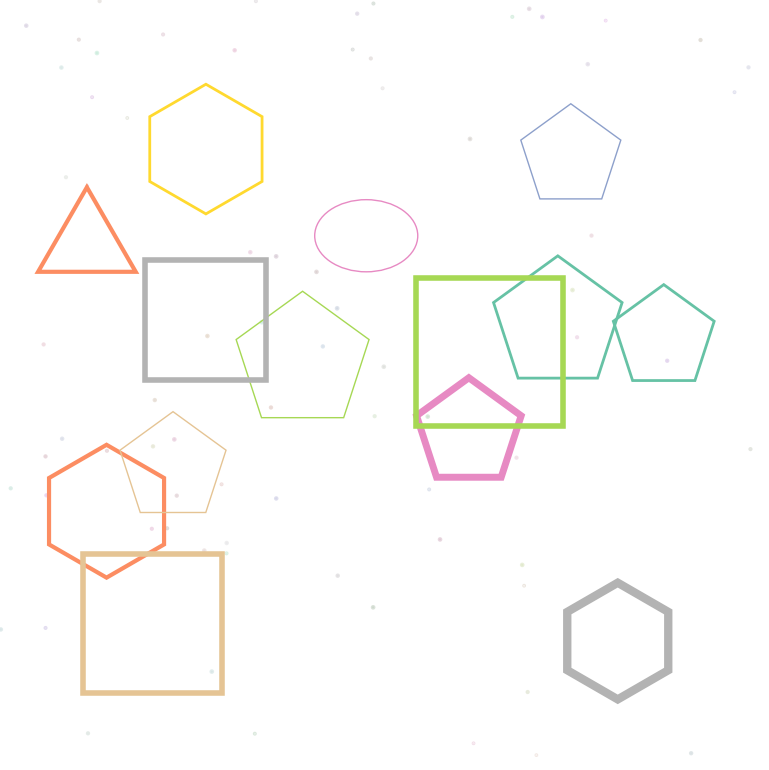[{"shape": "pentagon", "thickness": 1, "radius": 0.34, "center": [0.862, 0.562]}, {"shape": "pentagon", "thickness": 1, "radius": 0.44, "center": [0.724, 0.58]}, {"shape": "hexagon", "thickness": 1.5, "radius": 0.43, "center": [0.138, 0.336]}, {"shape": "triangle", "thickness": 1.5, "radius": 0.37, "center": [0.113, 0.684]}, {"shape": "pentagon", "thickness": 0.5, "radius": 0.34, "center": [0.741, 0.797]}, {"shape": "oval", "thickness": 0.5, "radius": 0.33, "center": [0.476, 0.694]}, {"shape": "pentagon", "thickness": 2.5, "radius": 0.36, "center": [0.609, 0.438]}, {"shape": "pentagon", "thickness": 0.5, "radius": 0.45, "center": [0.393, 0.531]}, {"shape": "square", "thickness": 2, "radius": 0.48, "center": [0.636, 0.543]}, {"shape": "hexagon", "thickness": 1, "radius": 0.42, "center": [0.267, 0.806]}, {"shape": "pentagon", "thickness": 0.5, "radius": 0.36, "center": [0.225, 0.393]}, {"shape": "square", "thickness": 2, "radius": 0.45, "center": [0.198, 0.19]}, {"shape": "hexagon", "thickness": 3, "radius": 0.38, "center": [0.802, 0.167]}, {"shape": "square", "thickness": 2, "radius": 0.39, "center": [0.267, 0.585]}]